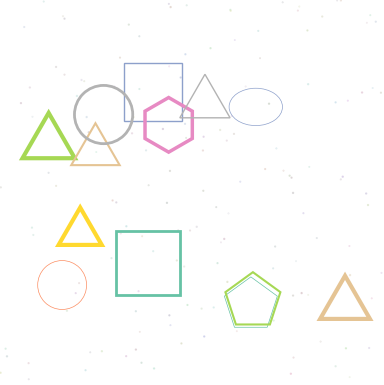[{"shape": "square", "thickness": 2, "radius": 0.42, "center": [0.384, 0.317]}, {"shape": "pentagon", "thickness": 0.5, "radius": 0.36, "center": [0.652, 0.208]}, {"shape": "circle", "thickness": 0.5, "radius": 0.32, "center": [0.161, 0.26]}, {"shape": "oval", "thickness": 0.5, "radius": 0.35, "center": [0.664, 0.722]}, {"shape": "square", "thickness": 1, "radius": 0.38, "center": [0.397, 0.762]}, {"shape": "hexagon", "thickness": 2.5, "radius": 0.35, "center": [0.438, 0.676]}, {"shape": "pentagon", "thickness": 1.5, "radius": 0.38, "center": [0.657, 0.218]}, {"shape": "triangle", "thickness": 3, "radius": 0.39, "center": [0.126, 0.628]}, {"shape": "triangle", "thickness": 3, "radius": 0.32, "center": [0.208, 0.396]}, {"shape": "triangle", "thickness": 3, "radius": 0.37, "center": [0.896, 0.209]}, {"shape": "triangle", "thickness": 1.5, "radius": 0.36, "center": [0.248, 0.607]}, {"shape": "triangle", "thickness": 1, "radius": 0.38, "center": [0.532, 0.732]}, {"shape": "circle", "thickness": 2, "radius": 0.38, "center": [0.269, 0.702]}]